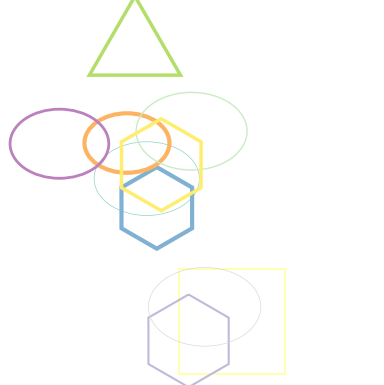[{"shape": "oval", "thickness": 0.5, "radius": 0.68, "center": [0.381, 0.536]}, {"shape": "square", "thickness": 1.5, "radius": 0.68, "center": [0.603, 0.165]}, {"shape": "hexagon", "thickness": 1.5, "radius": 0.6, "center": [0.49, 0.115]}, {"shape": "hexagon", "thickness": 3, "radius": 0.53, "center": [0.407, 0.46]}, {"shape": "oval", "thickness": 3, "radius": 0.55, "center": [0.33, 0.628]}, {"shape": "triangle", "thickness": 2.5, "radius": 0.68, "center": [0.35, 0.873]}, {"shape": "oval", "thickness": 0.5, "radius": 0.73, "center": [0.531, 0.203]}, {"shape": "oval", "thickness": 2, "radius": 0.64, "center": [0.154, 0.627]}, {"shape": "oval", "thickness": 1, "radius": 0.72, "center": [0.498, 0.659]}, {"shape": "hexagon", "thickness": 2.5, "radius": 0.6, "center": [0.419, 0.572]}]